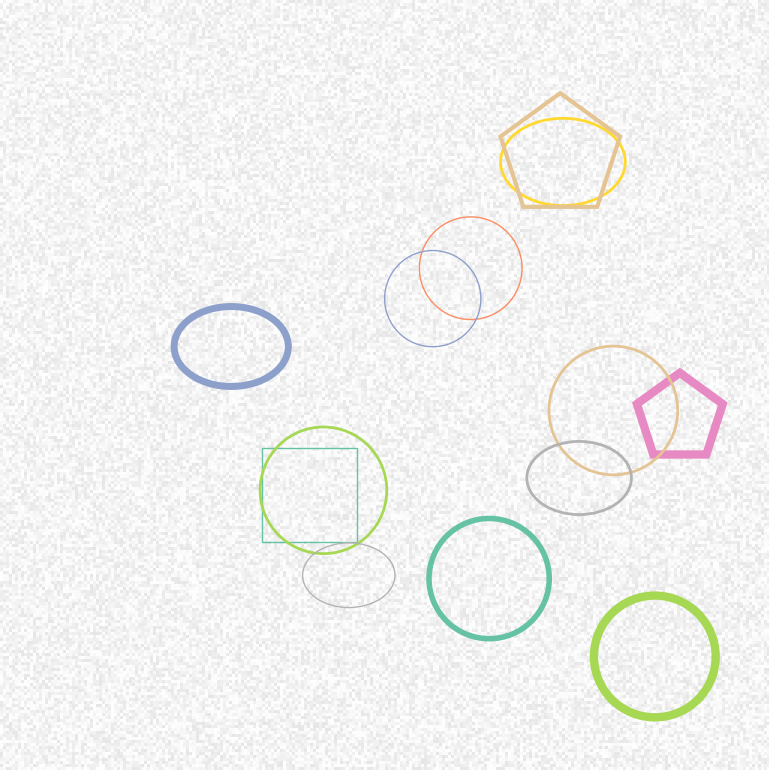[{"shape": "circle", "thickness": 2, "radius": 0.39, "center": [0.635, 0.249]}, {"shape": "square", "thickness": 0.5, "radius": 0.31, "center": [0.402, 0.357]}, {"shape": "circle", "thickness": 0.5, "radius": 0.33, "center": [0.611, 0.652]}, {"shape": "circle", "thickness": 0.5, "radius": 0.31, "center": [0.562, 0.612]}, {"shape": "oval", "thickness": 2.5, "radius": 0.37, "center": [0.3, 0.55]}, {"shape": "pentagon", "thickness": 3, "radius": 0.29, "center": [0.883, 0.457]}, {"shape": "circle", "thickness": 3, "radius": 0.4, "center": [0.85, 0.147]}, {"shape": "circle", "thickness": 1, "radius": 0.41, "center": [0.42, 0.363]}, {"shape": "oval", "thickness": 1, "radius": 0.4, "center": [0.731, 0.79]}, {"shape": "pentagon", "thickness": 1.5, "radius": 0.41, "center": [0.728, 0.797]}, {"shape": "circle", "thickness": 1, "radius": 0.42, "center": [0.797, 0.467]}, {"shape": "oval", "thickness": 1, "radius": 0.34, "center": [0.752, 0.379]}, {"shape": "oval", "thickness": 0.5, "radius": 0.3, "center": [0.453, 0.253]}]